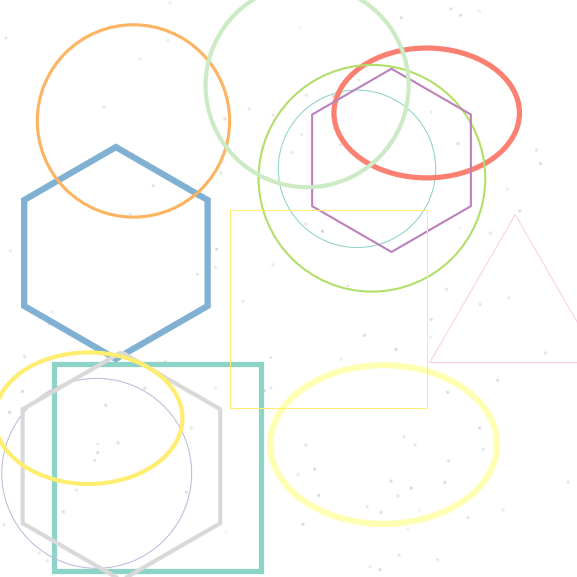[{"shape": "square", "thickness": 2.5, "radius": 0.9, "center": [0.273, 0.19]}, {"shape": "circle", "thickness": 0.5, "radius": 0.68, "center": [0.618, 0.707]}, {"shape": "oval", "thickness": 3, "radius": 0.98, "center": [0.664, 0.229]}, {"shape": "circle", "thickness": 0.5, "radius": 0.82, "center": [0.167, 0.18]}, {"shape": "oval", "thickness": 2.5, "radius": 0.8, "center": [0.739, 0.804]}, {"shape": "hexagon", "thickness": 3, "radius": 0.92, "center": [0.201, 0.561]}, {"shape": "circle", "thickness": 1.5, "radius": 0.83, "center": [0.231, 0.79]}, {"shape": "circle", "thickness": 1, "radius": 0.98, "center": [0.644, 0.69]}, {"shape": "triangle", "thickness": 0.5, "radius": 0.85, "center": [0.892, 0.457]}, {"shape": "hexagon", "thickness": 2, "radius": 0.99, "center": [0.21, 0.192]}, {"shape": "hexagon", "thickness": 1, "radius": 0.79, "center": [0.678, 0.721]}, {"shape": "circle", "thickness": 2, "radius": 0.88, "center": [0.532, 0.851]}, {"shape": "square", "thickness": 0.5, "radius": 0.85, "center": [0.569, 0.464]}, {"shape": "oval", "thickness": 2, "radius": 0.81, "center": [0.153, 0.275]}]